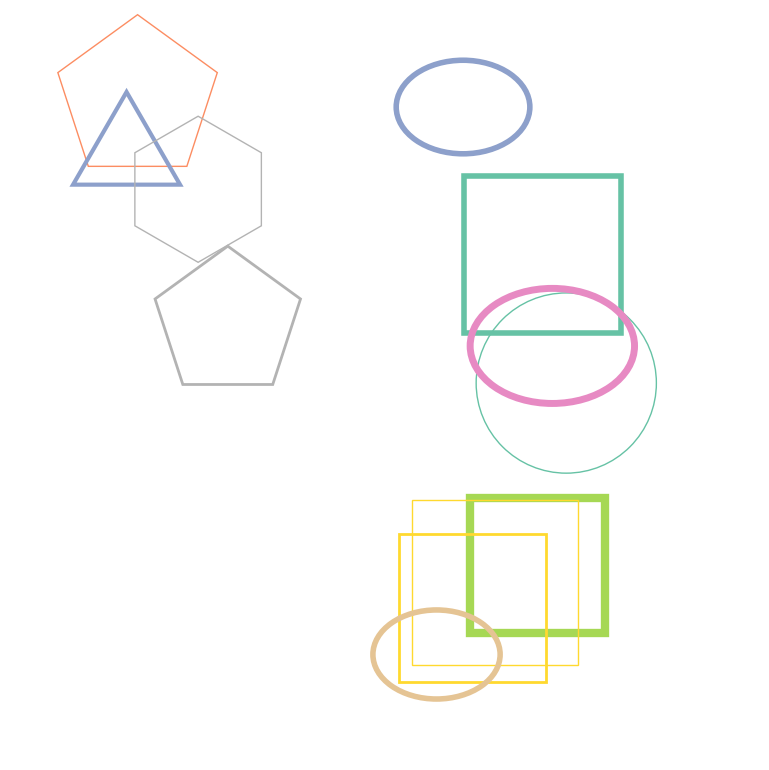[{"shape": "square", "thickness": 2, "radius": 0.51, "center": [0.705, 0.67]}, {"shape": "circle", "thickness": 0.5, "radius": 0.59, "center": [0.735, 0.503]}, {"shape": "pentagon", "thickness": 0.5, "radius": 0.54, "center": [0.179, 0.872]}, {"shape": "oval", "thickness": 2, "radius": 0.43, "center": [0.601, 0.861]}, {"shape": "triangle", "thickness": 1.5, "radius": 0.4, "center": [0.164, 0.8]}, {"shape": "oval", "thickness": 2.5, "radius": 0.53, "center": [0.717, 0.551]}, {"shape": "square", "thickness": 3, "radius": 0.44, "center": [0.698, 0.265]}, {"shape": "square", "thickness": 0.5, "radius": 0.54, "center": [0.643, 0.244]}, {"shape": "square", "thickness": 1, "radius": 0.48, "center": [0.614, 0.21]}, {"shape": "oval", "thickness": 2, "radius": 0.41, "center": [0.567, 0.15]}, {"shape": "pentagon", "thickness": 1, "radius": 0.5, "center": [0.296, 0.581]}, {"shape": "hexagon", "thickness": 0.5, "radius": 0.47, "center": [0.257, 0.754]}]